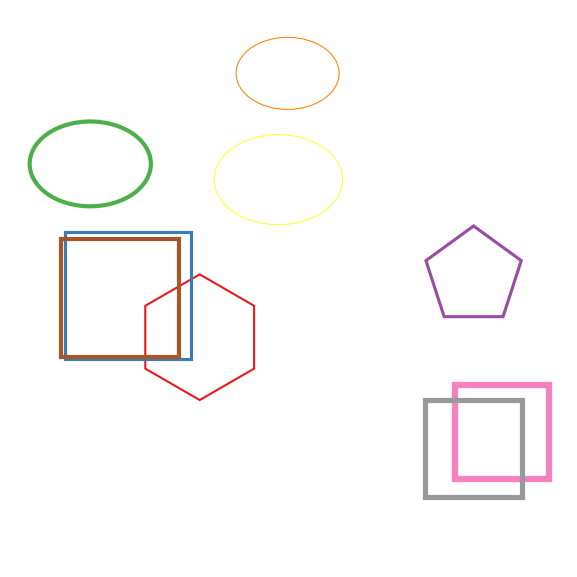[{"shape": "hexagon", "thickness": 1, "radius": 0.54, "center": [0.346, 0.415]}, {"shape": "square", "thickness": 1.5, "radius": 0.55, "center": [0.222, 0.487]}, {"shape": "oval", "thickness": 2, "radius": 0.52, "center": [0.156, 0.715]}, {"shape": "pentagon", "thickness": 1.5, "radius": 0.43, "center": [0.82, 0.521]}, {"shape": "oval", "thickness": 0.5, "radius": 0.45, "center": [0.498, 0.872]}, {"shape": "oval", "thickness": 0.5, "radius": 0.56, "center": [0.482, 0.688]}, {"shape": "square", "thickness": 2, "radius": 0.51, "center": [0.208, 0.483]}, {"shape": "square", "thickness": 3, "radius": 0.41, "center": [0.869, 0.251]}, {"shape": "square", "thickness": 2.5, "radius": 0.42, "center": [0.82, 0.222]}]